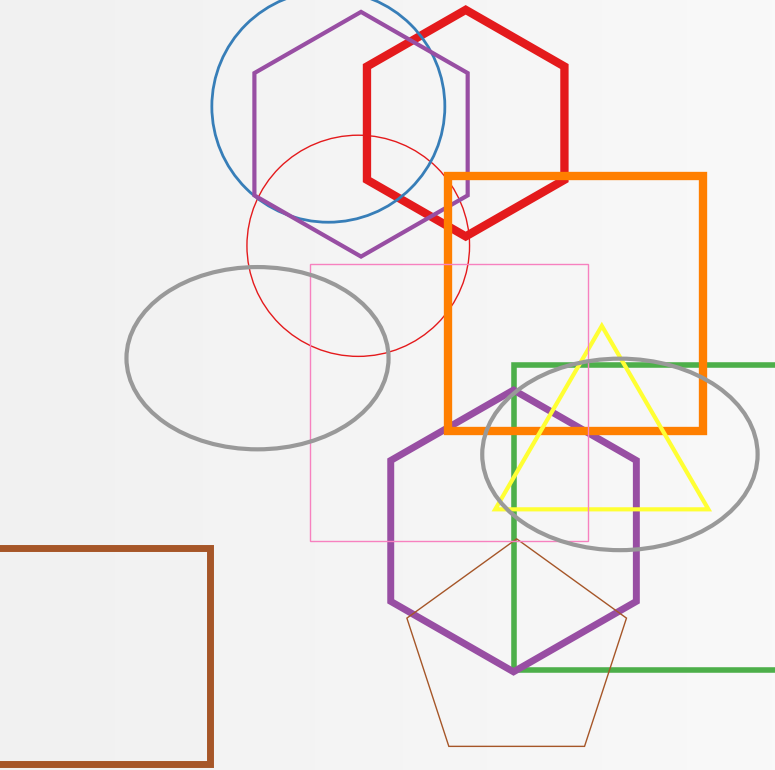[{"shape": "hexagon", "thickness": 3, "radius": 0.74, "center": [0.601, 0.84]}, {"shape": "circle", "thickness": 0.5, "radius": 0.72, "center": [0.462, 0.681]}, {"shape": "circle", "thickness": 1, "radius": 0.75, "center": [0.424, 0.862]}, {"shape": "square", "thickness": 2, "radius": 0.99, "center": [0.862, 0.328]}, {"shape": "hexagon", "thickness": 1.5, "radius": 0.79, "center": [0.466, 0.826]}, {"shape": "hexagon", "thickness": 2.5, "radius": 0.91, "center": [0.663, 0.31]}, {"shape": "square", "thickness": 3, "radius": 0.83, "center": [0.743, 0.606]}, {"shape": "triangle", "thickness": 1.5, "radius": 0.79, "center": [0.777, 0.418]}, {"shape": "square", "thickness": 2.5, "radius": 0.7, "center": [0.131, 0.148]}, {"shape": "pentagon", "thickness": 0.5, "radius": 0.74, "center": [0.667, 0.151]}, {"shape": "square", "thickness": 0.5, "radius": 0.9, "center": [0.579, 0.477]}, {"shape": "oval", "thickness": 1.5, "radius": 0.89, "center": [0.8, 0.41]}, {"shape": "oval", "thickness": 1.5, "radius": 0.85, "center": [0.332, 0.535]}]